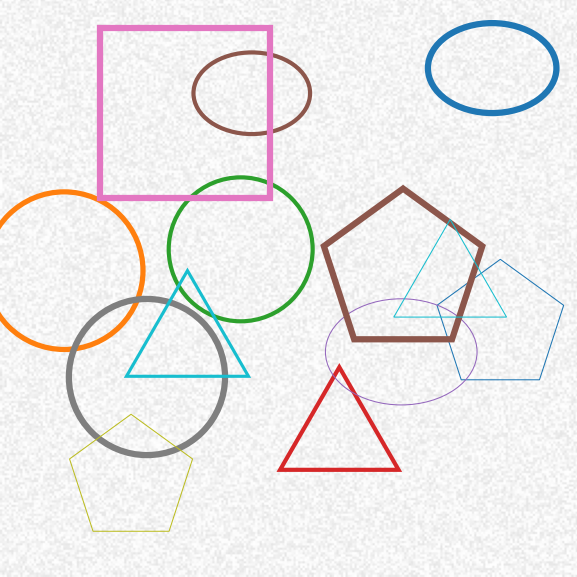[{"shape": "oval", "thickness": 3, "radius": 0.56, "center": [0.852, 0.881]}, {"shape": "pentagon", "thickness": 0.5, "radius": 0.58, "center": [0.866, 0.435]}, {"shape": "circle", "thickness": 2.5, "radius": 0.68, "center": [0.111, 0.53]}, {"shape": "circle", "thickness": 2, "radius": 0.62, "center": [0.417, 0.567]}, {"shape": "triangle", "thickness": 2, "radius": 0.59, "center": [0.588, 0.245]}, {"shape": "oval", "thickness": 0.5, "radius": 0.66, "center": [0.695, 0.39]}, {"shape": "oval", "thickness": 2, "radius": 0.5, "center": [0.436, 0.838]}, {"shape": "pentagon", "thickness": 3, "radius": 0.72, "center": [0.698, 0.528]}, {"shape": "square", "thickness": 3, "radius": 0.74, "center": [0.32, 0.803]}, {"shape": "circle", "thickness": 3, "radius": 0.68, "center": [0.254, 0.346]}, {"shape": "pentagon", "thickness": 0.5, "radius": 0.56, "center": [0.227, 0.17]}, {"shape": "triangle", "thickness": 1.5, "radius": 0.61, "center": [0.325, 0.409]}, {"shape": "triangle", "thickness": 0.5, "radius": 0.56, "center": [0.78, 0.506]}]